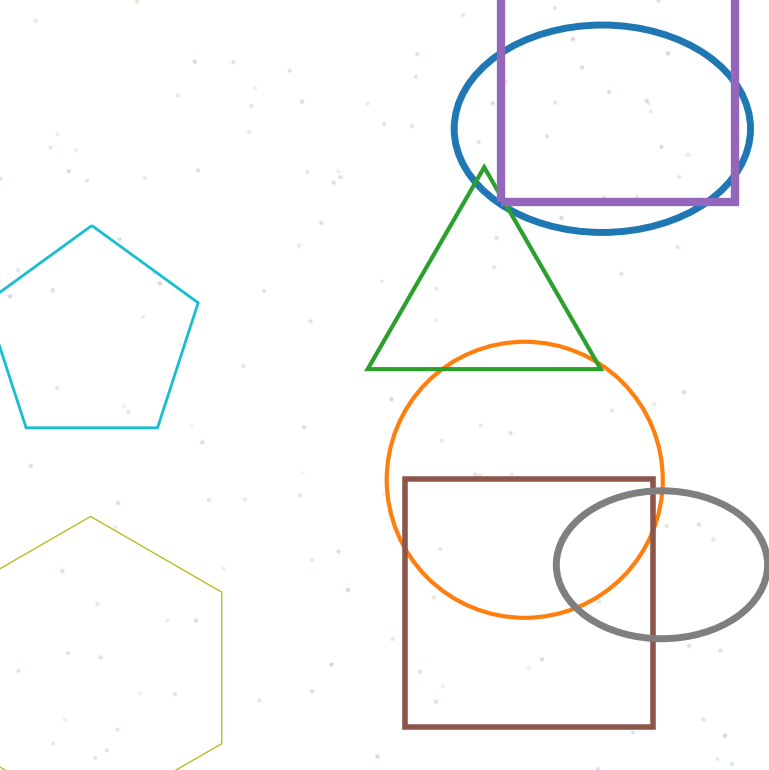[{"shape": "oval", "thickness": 2.5, "radius": 0.96, "center": [0.782, 0.833]}, {"shape": "circle", "thickness": 1.5, "radius": 0.9, "center": [0.681, 0.377]}, {"shape": "triangle", "thickness": 1.5, "radius": 0.87, "center": [0.629, 0.608]}, {"shape": "square", "thickness": 3, "radius": 0.76, "center": [0.803, 0.89]}, {"shape": "square", "thickness": 2, "radius": 0.81, "center": [0.687, 0.217]}, {"shape": "oval", "thickness": 2.5, "radius": 0.69, "center": [0.86, 0.267]}, {"shape": "hexagon", "thickness": 0.5, "radius": 0.98, "center": [0.118, 0.133]}, {"shape": "pentagon", "thickness": 1, "radius": 0.73, "center": [0.119, 0.562]}]